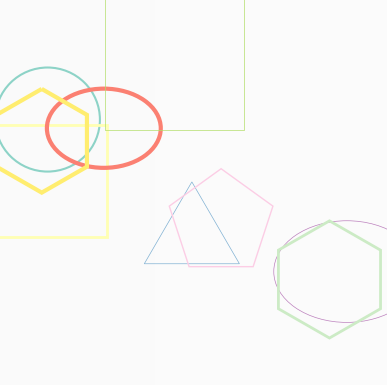[{"shape": "circle", "thickness": 1.5, "radius": 0.68, "center": [0.123, 0.689]}, {"shape": "square", "thickness": 2, "radius": 0.73, "center": [0.131, 0.53]}, {"shape": "oval", "thickness": 3, "radius": 0.73, "center": [0.268, 0.667]}, {"shape": "triangle", "thickness": 0.5, "radius": 0.71, "center": [0.495, 0.386]}, {"shape": "square", "thickness": 0.5, "radius": 0.9, "center": [0.451, 0.841]}, {"shape": "pentagon", "thickness": 1, "radius": 0.7, "center": [0.571, 0.421]}, {"shape": "oval", "thickness": 0.5, "radius": 0.94, "center": [0.895, 0.295]}, {"shape": "hexagon", "thickness": 2, "radius": 0.76, "center": [0.85, 0.274]}, {"shape": "hexagon", "thickness": 3, "radius": 0.67, "center": [0.108, 0.634]}]